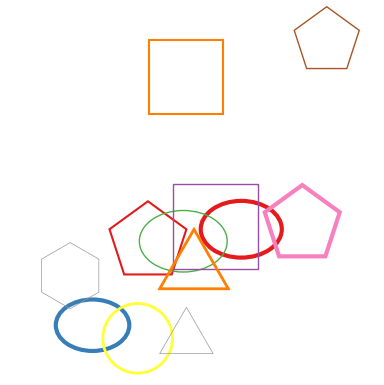[{"shape": "pentagon", "thickness": 1.5, "radius": 0.53, "center": [0.384, 0.372]}, {"shape": "oval", "thickness": 3, "radius": 0.53, "center": [0.627, 0.405]}, {"shape": "oval", "thickness": 3, "radius": 0.48, "center": [0.24, 0.155]}, {"shape": "oval", "thickness": 1, "radius": 0.57, "center": [0.476, 0.373]}, {"shape": "square", "thickness": 1, "radius": 0.55, "center": [0.559, 0.412]}, {"shape": "square", "thickness": 1.5, "radius": 0.48, "center": [0.484, 0.801]}, {"shape": "triangle", "thickness": 2, "radius": 0.51, "center": [0.504, 0.301]}, {"shape": "circle", "thickness": 2, "radius": 0.45, "center": [0.358, 0.121]}, {"shape": "pentagon", "thickness": 1, "radius": 0.44, "center": [0.849, 0.894]}, {"shape": "pentagon", "thickness": 3, "radius": 0.51, "center": [0.785, 0.417]}, {"shape": "triangle", "thickness": 0.5, "radius": 0.4, "center": [0.484, 0.122]}, {"shape": "hexagon", "thickness": 0.5, "radius": 0.43, "center": [0.182, 0.284]}]